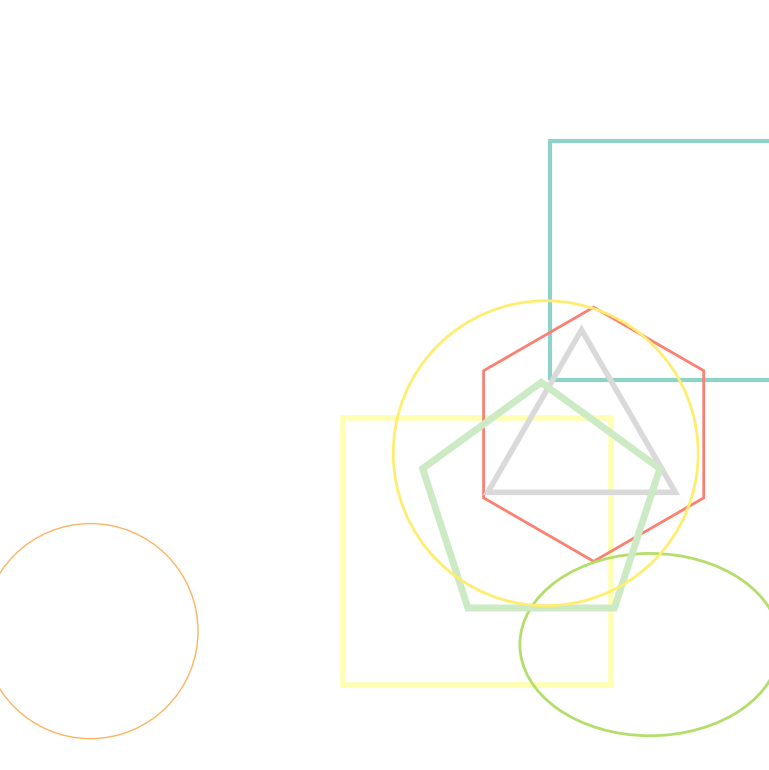[{"shape": "square", "thickness": 1.5, "radius": 0.78, "center": [0.869, 0.662]}, {"shape": "square", "thickness": 2, "radius": 0.87, "center": [0.619, 0.284]}, {"shape": "hexagon", "thickness": 1, "radius": 0.83, "center": [0.771, 0.436]}, {"shape": "circle", "thickness": 0.5, "radius": 0.7, "center": [0.118, 0.18]}, {"shape": "oval", "thickness": 1, "radius": 0.85, "center": [0.844, 0.163]}, {"shape": "triangle", "thickness": 2, "radius": 0.7, "center": [0.755, 0.431]}, {"shape": "pentagon", "thickness": 2.5, "radius": 0.81, "center": [0.703, 0.341]}, {"shape": "circle", "thickness": 1, "radius": 0.99, "center": [0.709, 0.411]}]